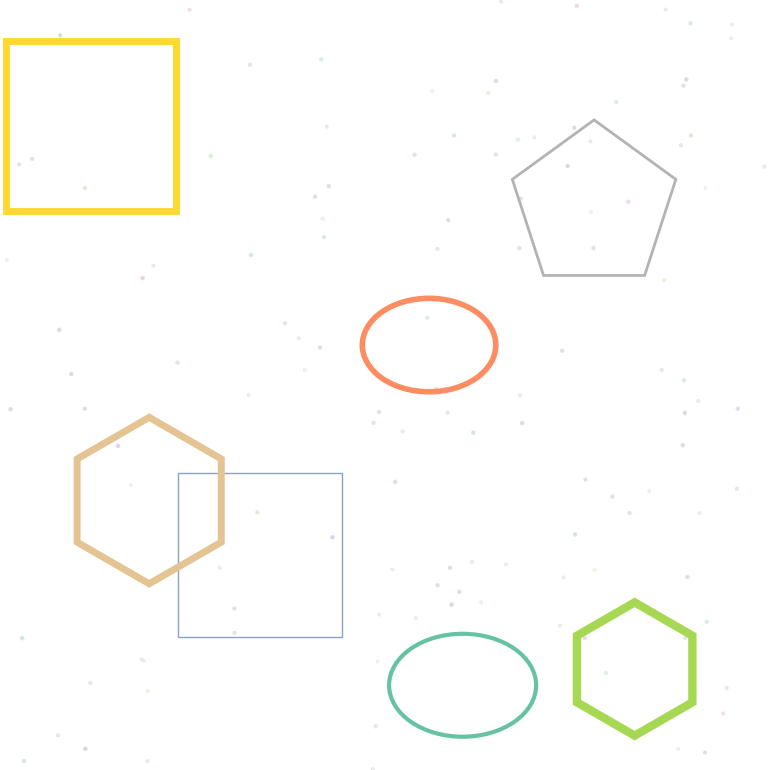[{"shape": "oval", "thickness": 1.5, "radius": 0.48, "center": [0.601, 0.11]}, {"shape": "oval", "thickness": 2, "radius": 0.43, "center": [0.557, 0.552]}, {"shape": "square", "thickness": 0.5, "radius": 0.53, "center": [0.338, 0.28]}, {"shape": "hexagon", "thickness": 3, "radius": 0.43, "center": [0.824, 0.131]}, {"shape": "square", "thickness": 2.5, "radius": 0.55, "center": [0.119, 0.836]}, {"shape": "hexagon", "thickness": 2.5, "radius": 0.54, "center": [0.194, 0.35]}, {"shape": "pentagon", "thickness": 1, "radius": 0.56, "center": [0.772, 0.733]}]